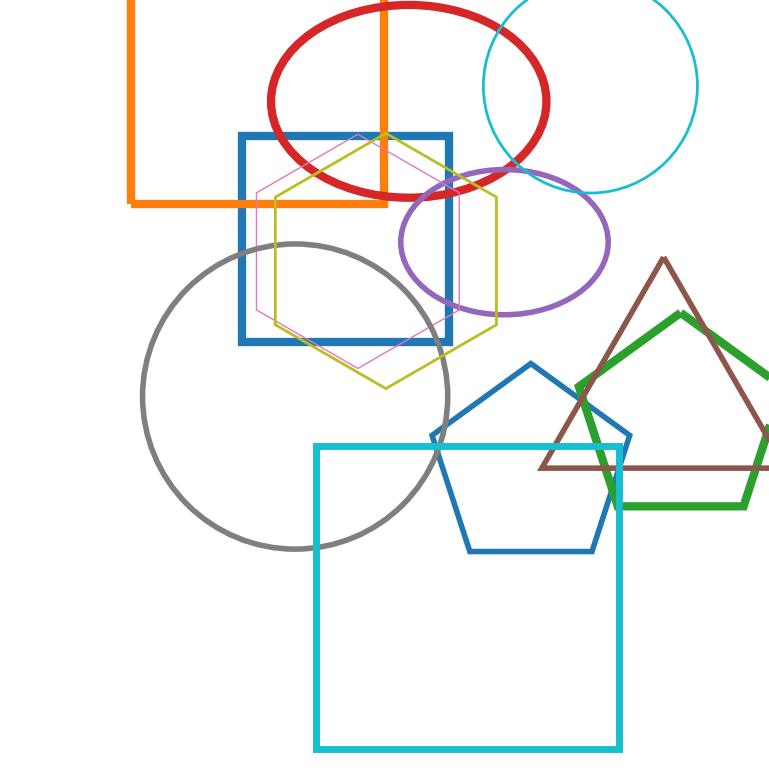[{"shape": "pentagon", "thickness": 2, "radius": 0.67, "center": [0.689, 0.393]}, {"shape": "square", "thickness": 3, "radius": 0.67, "center": [0.449, 0.69]}, {"shape": "square", "thickness": 3, "radius": 0.82, "center": [0.334, 0.9]}, {"shape": "pentagon", "thickness": 3, "radius": 0.69, "center": [0.884, 0.455]}, {"shape": "oval", "thickness": 3, "radius": 0.89, "center": [0.531, 0.868]}, {"shape": "oval", "thickness": 2, "radius": 0.67, "center": [0.655, 0.686]}, {"shape": "triangle", "thickness": 2, "radius": 0.91, "center": [0.862, 0.483]}, {"shape": "hexagon", "thickness": 0.5, "radius": 0.76, "center": [0.465, 0.674]}, {"shape": "circle", "thickness": 2, "radius": 0.99, "center": [0.383, 0.485]}, {"shape": "hexagon", "thickness": 1, "radius": 0.83, "center": [0.501, 0.661]}, {"shape": "circle", "thickness": 1, "radius": 0.7, "center": [0.767, 0.888]}, {"shape": "square", "thickness": 2.5, "radius": 0.98, "center": [0.607, 0.224]}]